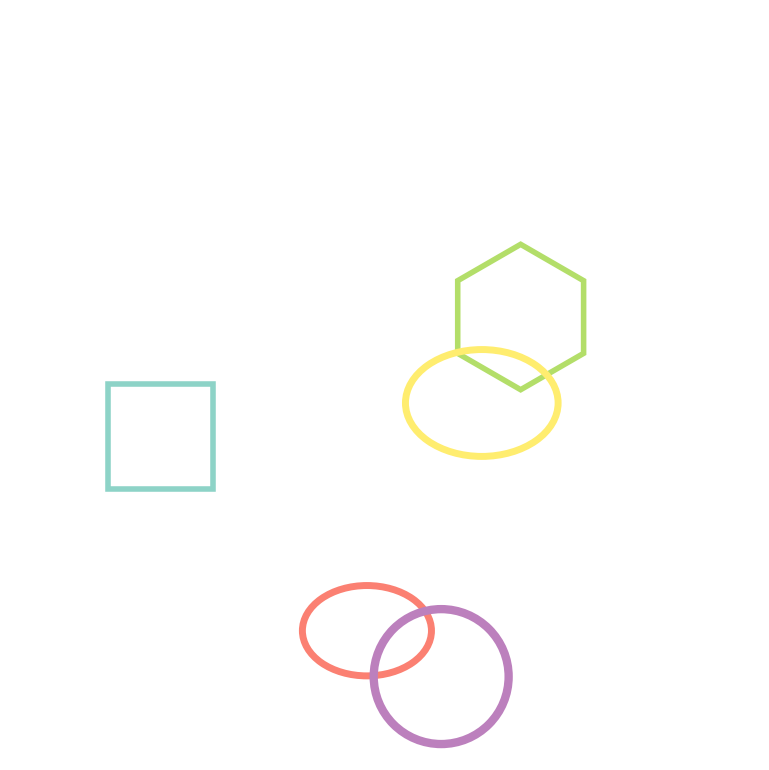[{"shape": "square", "thickness": 2, "radius": 0.34, "center": [0.209, 0.433]}, {"shape": "oval", "thickness": 2.5, "radius": 0.42, "center": [0.477, 0.181]}, {"shape": "hexagon", "thickness": 2, "radius": 0.47, "center": [0.676, 0.588]}, {"shape": "circle", "thickness": 3, "radius": 0.44, "center": [0.573, 0.121]}, {"shape": "oval", "thickness": 2.5, "radius": 0.5, "center": [0.626, 0.477]}]